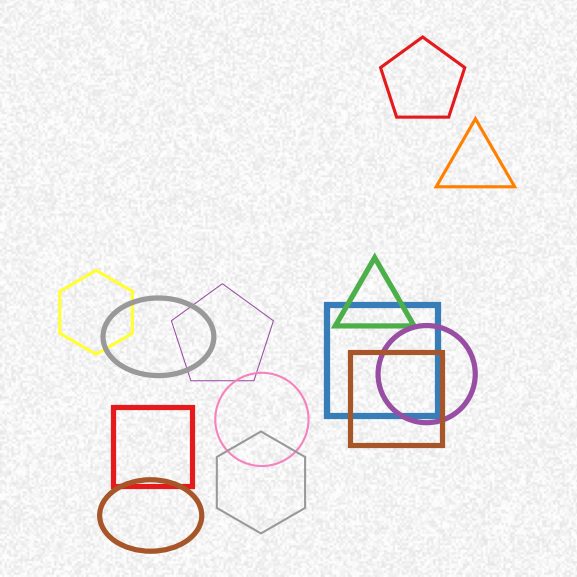[{"shape": "pentagon", "thickness": 1.5, "radius": 0.38, "center": [0.732, 0.858]}, {"shape": "square", "thickness": 2.5, "radius": 0.34, "center": [0.264, 0.226]}, {"shape": "square", "thickness": 3, "radius": 0.48, "center": [0.662, 0.375]}, {"shape": "triangle", "thickness": 2.5, "radius": 0.39, "center": [0.649, 0.474]}, {"shape": "circle", "thickness": 2.5, "radius": 0.42, "center": [0.739, 0.351]}, {"shape": "pentagon", "thickness": 0.5, "radius": 0.46, "center": [0.385, 0.415]}, {"shape": "triangle", "thickness": 1.5, "radius": 0.39, "center": [0.823, 0.715]}, {"shape": "hexagon", "thickness": 1.5, "radius": 0.36, "center": [0.166, 0.458]}, {"shape": "oval", "thickness": 2.5, "radius": 0.44, "center": [0.261, 0.107]}, {"shape": "square", "thickness": 2.5, "radius": 0.4, "center": [0.685, 0.309]}, {"shape": "circle", "thickness": 1, "radius": 0.4, "center": [0.453, 0.273]}, {"shape": "hexagon", "thickness": 1, "radius": 0.44, "center": [0.452, 0.164]}, {"shape": "oval", "thickness": 2.5, "radius": 0.48, "center": [0.274, 0.416]}]